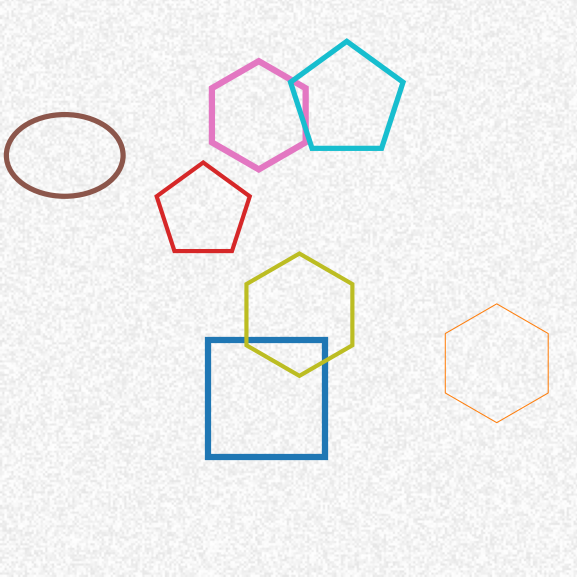[{"shape": "square", "thickness": 3, "radius": 0.51, "center": [0.461, 0.31]}, {"shape": "hexagon", "thickness": 0.5, "radius": 0.51, "center": [0.86, 0.37]}, {"shape": "pentagon", "thickness": 2, "radius": 0.42, "center": [0.352, 0.633]}, {"shape": "oval", "thickness": 2.5, "radius": 0.51, "center": [0.112, 0.73]}, {"shape": "hexagon", "thickness": 3, "radius": 0.47, "center": [0.448, 0.8]}, {"shape": "hexagon", "thickness": 2, "radius": 0.53, "center": [0.518, 0.454]}, {"shape": "pentagon", "thickness": 2.5, "radius": 0.51, "center": [0.6, 0.825]}]